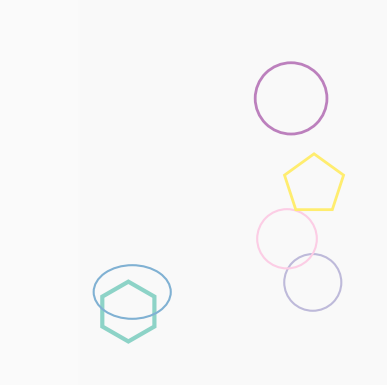[{"shape": "hexagon", "thickness": 3, "radius": 0.39, "center": [0.331, 0.191]}, {"shape": "circle", "thickness": 1.5, "radius": 0.37, "center": [0.807, 0.266]}, {"shape": "oval", "thickness": 1.5, "radius": 0.5, "center": [0.341, 0.242]}, {"shape": "circle", "thickness": 1.5, "radius": 0.38, "center": [0.741, 0.38]}, {"shape": "circle", "thickness": 2, "radius": 0.46, "center": [0.751, 0.744]}, {"shape": "pentagon", "thickness": 2, "radius": 0.4, "center": [0.81, 0.52]}]